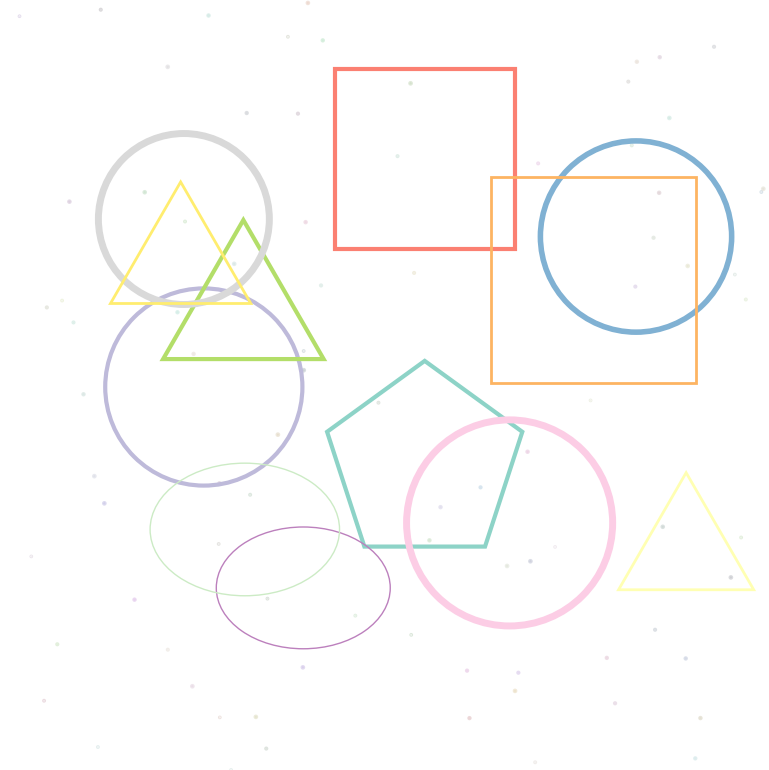[{"shape": "pentagon", "thickness": 1.5, "radius": 0.67, "center": [0.552, 0.398]}, {"shape": "triangle", "thickness": 1, "radius": 0.51, "center": [0.891, 0.285]}, {"shape": "circle", "thickness": 1.5, "radius": 0.64, "center": [0.265, 0.497]}, {"shape": "square", "thickness": 1.5, "radius": 0.59, "center": [0.552, 0.794]}, {"shape": "circle", "thickness": 2, "radius": 0.62, "center": [0.826, 0.693]}, {"shape": "square", "thickness": 1, "radius": 0.67, "center": [0.771, 0.636]}, {"shape": "triangle", "thickness": 1.5, "radius": 0.6, "center": [0.316, 0.594]}, {"shape": "circle", "thickness": 2.5, "radius": 0.67, "center": [0.662, 0.321]}, {"shape": "circle", "thickness": 2.5, "radius": 0.56, "center": [0.239, 0.716]}, {"shape": "oval", "thickness": 0.5, "radius": 0.56, "center": [0.394, 0.237]}, {"shape": "oval", "thickness": 0.5, "radius": 0.62, "center": [0.318, 0.312]}, {"shape": "triangle", "thickness": 1, "radius": 0.53, "center": [0.235, 0.658]}]